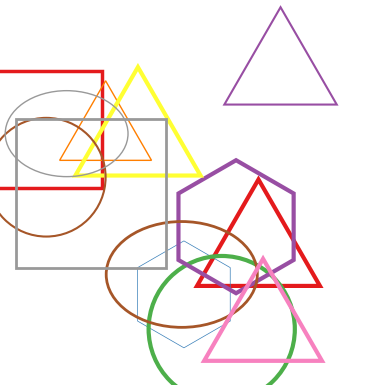[{"shape": "triangle", "thickness": 3, "radius": 0.92, "center": [0.671, 0.35]}, {"shape": "square", "thickness": 2.5, "radius": 0.76, "center": [0.113, 0.663]}, {"shape": "hexagon", "thickness": 0.5, "radius": 0.69, "center": [0.478, 0.235]}, {"shape": "circle", "thickness": 3, "radius": 0.95, "center": [0.576, 0.145]}, {"shape": "triangle", "thickness": 1.5, "radius": 0.84, "center": [0.729, 0.813]}, {"shape": "hexagon", "thickness": 3, "radius": 0.86, "center": [0.613, 0.411]}, {"shape": "triangle", "thickness": 1, "radius": 0.69, "center": [0.274, 0.652]}, {"shape": "triangle", "thickness": 3, "radius": 0.94, "center": [0.358, 0.638]}, {"shape": "oval", "thickness": 2, "radius": 0.98, "center": [0.472, 0.287]}, {"shape": "circle", "thickness": 1.5, "radius": 0.77, "center": [0.12, 0.54]}, {"shape": "triangle", "thickness": 3, "radius": 0.88, "center": [0.683, 0.151]}, {"shape": "oval", "thickness": 1, "radius": 0.8, "center": [0.173, 0.653]}, {"shape": "square", "thickness": 2, "radius": 0.97, "center": [0.236, 0.498]}]